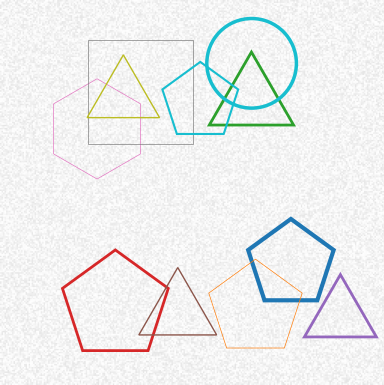[{"shape": "pentagon", "thickness": 3, "radius": 0.58, "center": [0.756, 0.314]}, {"shape": "pentagon", "thickness": 0.5, "radius": 0.64, "center": [0.664, 0.199]}, {"shape": "triangle", "thickness": 2, "radius": 0.63, "center": [0.653, 0.738]}, {"shape": "pentagon", "thickness": 2, "radius": 0.72, "center": [0.3, 0.206]}, {"shape": "triangle", "thickness": 2, "radius": 0.54, "center": [0.884, 0.179]}, {"shape": "triangle", "thickness": 1, "radius": 0.58, "center": [0.462, 0.188]}, {"shape": "hexagon", "thickness": 0.5, "radius": 0.65, "center": [0.252, 0.665]}, {"shape": "square", "thickness": 0.5, "radius": 0.68, "center": [0.365, 0.761]}, {"shape": "triangle", "thickness": 1, "radius": 0.54, "center": [0.32, 0.749]}, {"shape": "pentagon", "thickness": 1.5, "radius": 0.52, "center": [0.52, 0.736]}, {"shape": "circle", "thickness": 2.5, "radius": 0.58, "center": [0.654, 0.836]}]